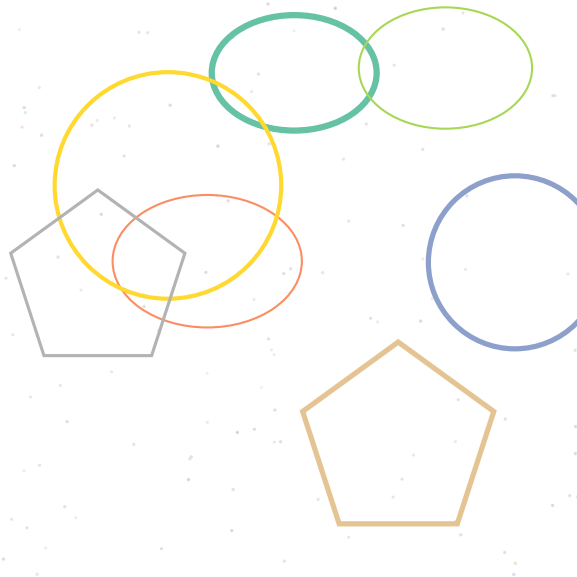[{"shape": "oval", "thickness": 3, "radius": 0.71, "center": [0.509, 0.873]}, {"shape": "oval", "thickness": 1, "radius": 0.82, "center": [0.359, 0.547]}, {"shape": "circle", "thickness": 2.5, "radius": 0.75, "center": [0.892, 0.545]}, {"shape": "oval", "thickness": 1, "radius": 0.75, "center": [0.771, 0.881]}, {"shape": "circle", "thickness": 2, "radius": 0.98, "center": [0.291, 0.678]}, {"shape": "pentagon", "thickness": 2.5, "radius": 0.87, "center": [0.69, 0.233]}, {"shape": "pentagon", "thickness": 1.5, "radius": 0.79, "center": [0.169, 0.512]}]